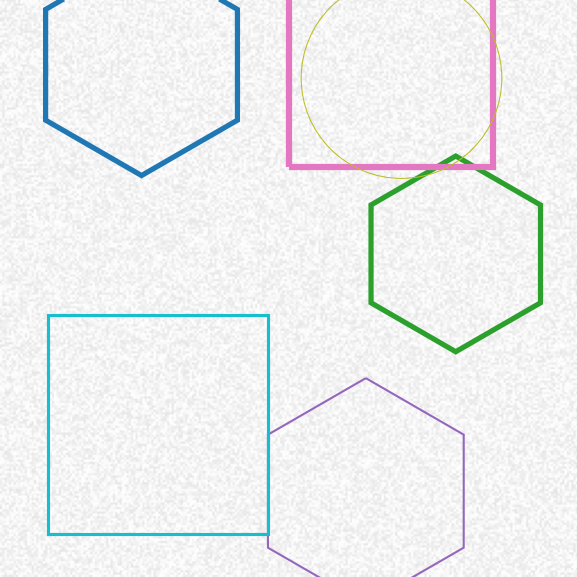[{"shape": "hexagon", "thickness": 2.5, "radius": 0.96, "center": [0.245, 0.887]}, {"shape": "hexagon", "thickness": 2.5, "radius": 0.85, "center": [0.789, 0.56]}, {"shape": "hexagon", "thickness": 1, "radius": 0.98, "center": [0.633, 0.149]}, {"shape": "square", "thickness": 3, "radius": 0.88, "center": [0.677, 0.885]}, {"shape": "circle", "thickness": 0.5, "radius": 0.87, "center": [0.695, 0.864]}, {"shape": "square", "thickness": 1.5, "radius": 0.95, "center": [0.274, 0.265]}]